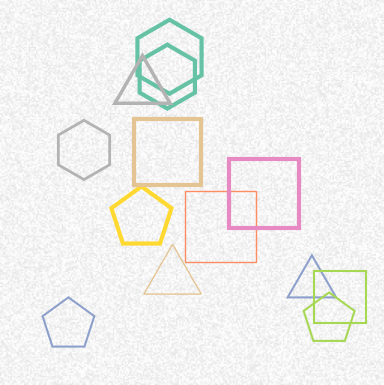[{"shape": "hexagon", "thickness": 3, "radius": 0.41, "center": [0.434, 0.801]}, {"shape": "hexagon", "thickness": 3, "radius": 0.48, "center": [0.44, 0.853]}, {"shape": "square", "thickness": 1, "radius": 0.46, "center": [0.574, 0.413]}, {"shape": "pentagon", "thickness": 1.5, "radius": 0.35, "center": [0.178, 0.157]}, {"shape": "triangle", "thickness": 1.5, "radius": 0.36, "center": [0.81, 0.264]}, {"shape": "square", "thickness": 3, "radius": 0.45, "center": [0.687, 0.497]}, {"shape": "square", "thickness": 1.5, "radius": 0.34, "center": [0.884, 0.229]}, {"shape": "pentagon", "thickness": 1.5, "radius": 0.35, "center": [0.855, 0.171]}, {"shape": "pentagon", "thickness": 3, "radius": 0.41, "center": [0.367, 0.434]}, {"shape": "triangle", "thickness": 1, "radius": 0.43, "center": [0.448, 0.279]}, {"shape": "square", "thickness": 3, "radius": 0.43, "center": [0.436, 0.605]}, {"shape": "triangle", "thickness": 2.5, "radius": 0.41, "center": [0.37, 0.773]}, {"shape": "hexagon", "thickness": 2, "radius": 0.39, "center": [0.218, 0.611]}]